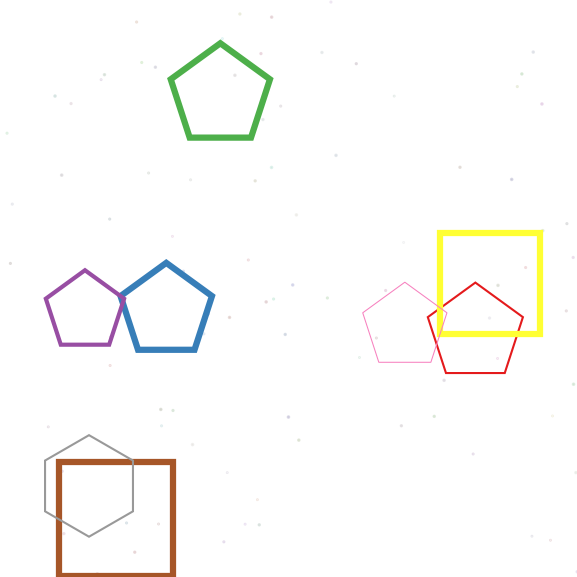[{"shape": "pentagon", "thickness": 1, "radius": 0.43, "center": [0.823, 0.423]}, {"shape": "pentagon", "thickness": 3, "radius": 0.42, "center": [0.288, 0.461]}, {"shape": "pentagon", "thickness": 3, "radius": 0.45, "center": [0.382, 0.834]}, {"shape": "pentagon", "thickness": 2, "radius": 0.36, "center": [0.147, 0.46]}, {"shape": "square", "thickness": 3, "radius": 0.44, "center": [0.848, 0.508]}, {"shape": "square", "thickness": 3, "radius": 0.5, "center": [0.201, 0.1]}, {"shape": "pentagon", "thickness": 0.5, "radius": 0.38, "center": [0.701, 0.434]}, {"shape": "hexagon", "thickness": 1, "radius": 0.44, "center": [0.154, 0.158]}]